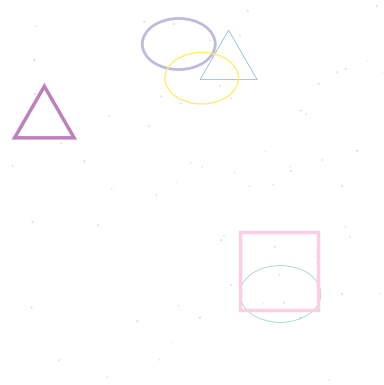[{"shape": "oval", "thickness": 0.5, "radius": 0.53, "center": [0.728, 0.236]}, {"shape": "oval", "thickness": 2, "radius": 0.47, "center": [0.464, 0.886]}, {"shape": "triangle", "thickness": 0.5, "radius": 0.43, "center": [0.594, 0.836]}, {"shape": "square", "thickness": 2.5, "radius": 0.5, "center": [0.726, 0.297]}, {"shape": "triangle", "thickness": 2.5, "radius": 0.45, "center": [0.115, 0.687]}, {"shape": "oval", "thickness": 1, "radius": 0.48, "center": [0.524, 0.797]}]